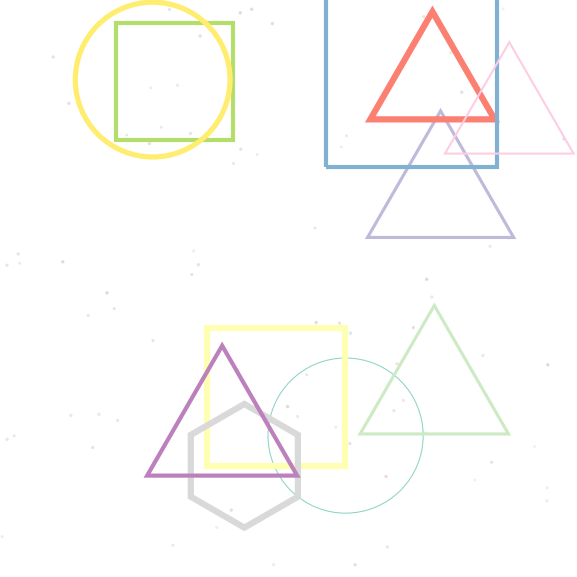[{"shape": "circle", "thickness": 0.5, "radius": 0.67, "center": [0.598, 0.245]}, {"shape": "square", "thickness": 3, "radius": 0.6, "center": [0.478, 0.312]}, {"shape": "triangle", "thickness": 1.5, "radius": 0.73, "center": [0.763, 0.661]}, {"shape": "triangle", "thickness": 3, "radius": 0.62, "center": [0.749, 0.855]}, {"shape": "square", "thickness": 2, "radius": 0.74, "center": [0.713, 0.858]}, {"shape": "square", "thickness": 2, "radius": 0.5, "center": [0.302, 0.858]}, {"shape": "triangle", "thickness": 1, "radius": 0.64, "center": [0.882, 0.797]}, {"shape": "hexagon", "thickness": 3, "radius": 0.54, "center": [0.423, 0.193]}, {"shape": "triangle", "thickness": 2, "radius": 0.75, "center": [0.385, 0.251]}, {"shape": "triangle", "thickness": 1.5, "radius": 0.74, "center": [0.752, 0.322]}, {"shape": "circle", "thickness": 2.5, "radius": 0.67, "center": [0.264, 0.861]}]